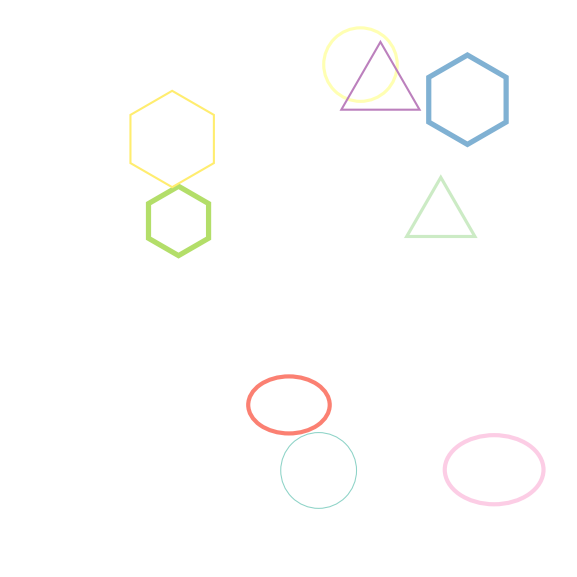[{"shape": "circle", "thickness": 0.5, "radius": 0.33, "center": [0.552, 0.184]}, {"shape": "circle", "thickness": 1.5, "radius": 0.32, "center": [0.624, 0.887]}, {"shape": "oval", "thickness": 2, "radius": 0.35, "center": [0.5, 0.298]}, {"shape": "hexagon", "thickness": 2.5, "radius": 0.39, "center": [0.809, 0.826]}, {"shape": "hexagon", "thickness": 2.5, "radius": 0.3, "center": [0.309, 0.617]}, {"shape": "oval", "thickness": 2, "radius": 0.43, "center": [0.856, 0.186]}, {"shape": "triangle", "thickness": 1, "radius": 0.39, "center": [0.659, 0.848]}, {"shape": "triangle", "thickness": 1.5, "radius": 0.34, "center": [0.763, 0.624]}, {"shape": "hexagon", "thickness": 1, "radius": 0.42, "center": [0.298, 0.758]}]